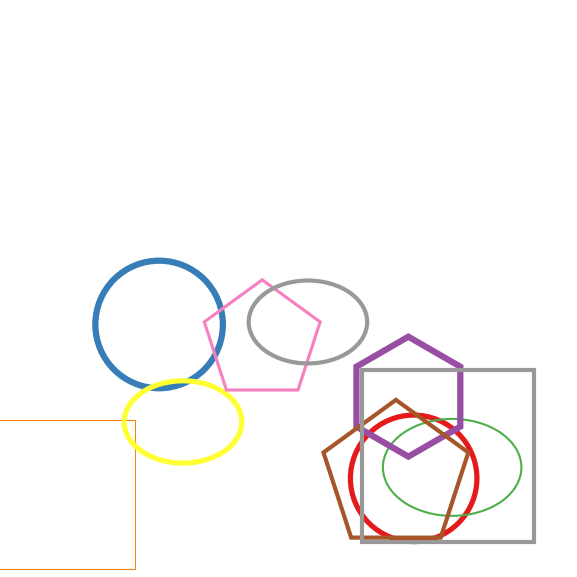[{"shape": "circle", "thickness": 2.5, "radius": 0.55, "center": [0.716, 0.171]}, {"shape": "circle", "thickness": 3, "radius": 0.55, "center": [0.276, 0.437]}, {"shape": "oval", "thickness": 1, "radius": 0.6, "center": [0.783, 0.19]}, {"shape": "hexagon", "thickness": 3, "radius": 0.52, "center": [0.707, 0.312]}, {"shape": "square", "thickness": 0.5, "radius": 0.64, "center": [0.104, 0.143]}, {"shape": "oval", "thickness": 2.5, "radius": 0.51, "center": [0.317, 0.269]}, {"shape": "pentagon", "thickness": 2, "radius": 0.66, "center": [0.686, 0.175]}, {"shape": "pentagon", "thickness": 1.5, "radius": 0.53, "center": [0.454, 0.409]}, {"shape": "oval", "thickness": 2, "radius": 0.51, "center": [0.533, 0.442]}, {"shape": "square", "thickness": 2, "radius": 0.74, "center": [0.776, 0.209]}]